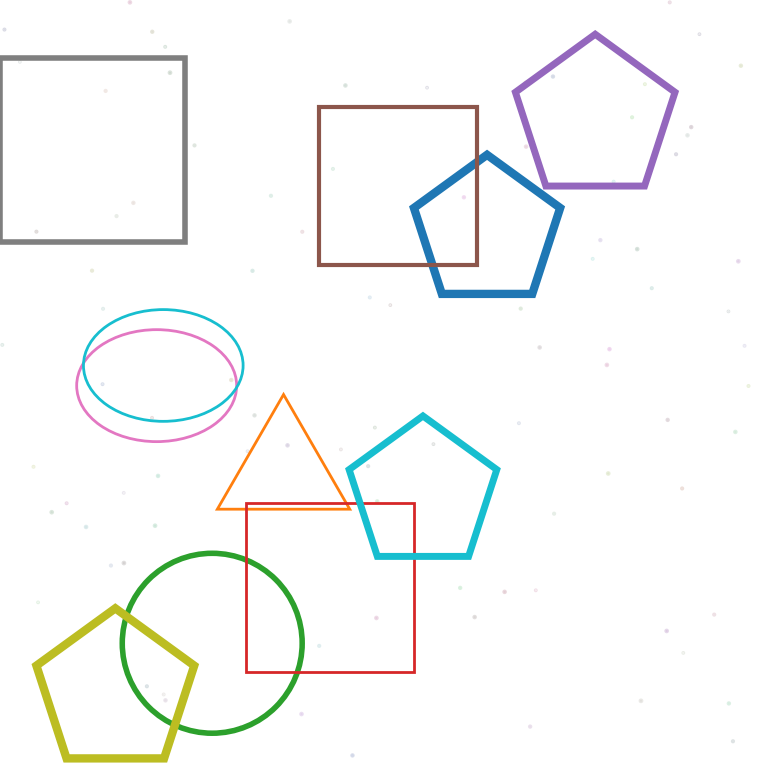[{"shape": "pentagon", "thickness": 3, "radius": 0.5, "center": [0.633, 0.699]}, {"shape": "triangle", "thickness": 1, "radius": 0.5, "center": [0.368, 0.388]}, {"shape": "circle", "thickness": 2, "radius": 0.58, "center": [0.276, 0.165]}, {"shape": "square", "thickness": 1, "radius": 0.55, "center": [0.429, 0.237]}, {"shape": "pentagon", "thickness": 2.5, "radius": 0.54, "center": [0.773, 0.847]}, {"shape": "square", "thickness": 1.5, "radius": 0.51, "center": [0.517, 0.759]}, {"shape": "oval", "thickness": 1, "radius": 0.52, "center": [0.203, 0.499]}, {"shape": "square", "thickness": 2, "radius": 0.6, "center": [0.12, 0.805]}, {"shape": "pentagon", "thickness": 3, "radius": 0.54, "center": [0.15, 0.102]}, {"shape": "pentagon", "thickness": 2.5, "radius": 0.5, "center": [0.549, 0.359]}, {"shape": "oval", "thickness": 1, "radius": 0.52, "center": [0.212, 0.525]}]